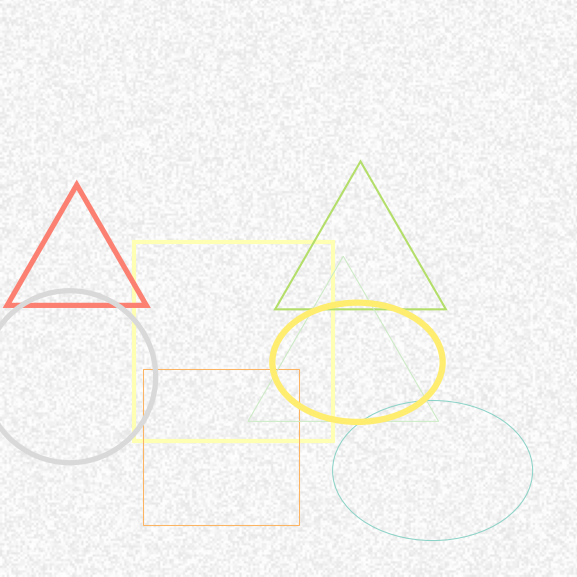[{"shape": "oval", "thickness": 0.5, "radius": 0.87, "center": [0.749, 0.184]}, {"shape": "square", "thickness": 2, "radius": 0.86, "center": [0.404, 0.407]}, {"shape": "triangle", "thickness": 2.5, "radius": 0.7, "center": [0.133, 0.54]}, {"shape": "square", "thickness": 0.5, "radius": 0.67, "center": [0.383, 0.225]}, {"shape": "triangle", "thickness": 1, "radius": 0.85, "center": [0.624, 0.549]}, {"shape": "circle", "thickness": 2.5, "radius": 0.74, "center": [0.121, 0.347]}, {"shape": "triangle", "thickness": 0.5, "radius": 0.95, "center": [0.594, 0.365]}, {"shape": "oval", "thickness": 3, "radius": 0.74, "center": [0.619, 0.372]}]